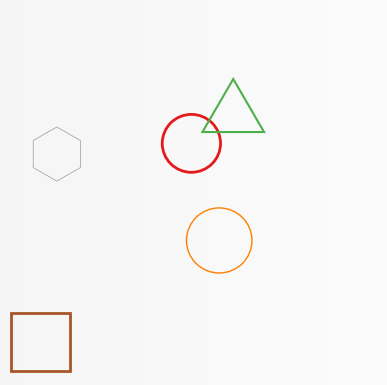[{"shape": "circle", "thickness": 2, "radius": 0.38, "center": [0.494, 0.628]}, {"shape": "triangle", "thickness": 1.5, "radius": 0.46, "center": [0.602, 0.703]}, {"shape": "circle", "thickness": 1, "radius": 0.42, "center": [0.566, 0.375]}, {"shape": "square", "thickness": 2, "radius": 0.38, "center": [0.105, 0.112]}, {"shape": "hexagon", "thickness": 0.5, "radius": 0.35, "center": [0.147, 0.6]}]